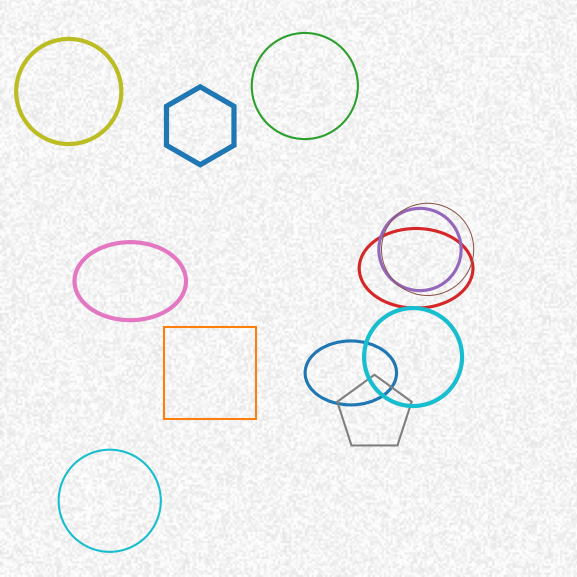[{"shape": "hexagon", "thickness": 2.5, "radius": 0.34, "center": [0.347, 0.781]}, {"shape": "oval", "thickness": 1.5, "radius": 0.4, "center": [0.607, 0.353]}, {"shape": "square", "thickness": 1, "radius": 0.4, "center": [0.364, 0.354]}, {"shape": "circle", "thickness": 1, "radius": 0.46, "center": [0.528, 0.85]}, {"shape": "oval", "thickness": 1.5, "radius": 0.49, "center": [0.72, 0.535]}, {"shape": "circle", "thickness": 1.5, "radius": 0.36, "center": [0.727, 0.567]}, {"shape": "circle", "thickness": 0.5, "radius": 0.4, "center": [0.74, 0.567]}, {"shape": "oval", "thickness": 2, "radius": 0.48, "center": [0.226, 0.512]}, {"shape": "pentagon", "thickness": 1, "radius": 0.34, "center": [0.648, 0.283]}, {"shape": "circle", "thickness": 2, "radius": 0.46, "center": [0.119, 0.841]}, {"shape": "circle", "thickness": 2, "radius": 0.42, "center": [0.715, 0.381]}, {"shape": "circle", "thickness": 1, "radius": 0.44, "center": [0.19, 0.132]}]